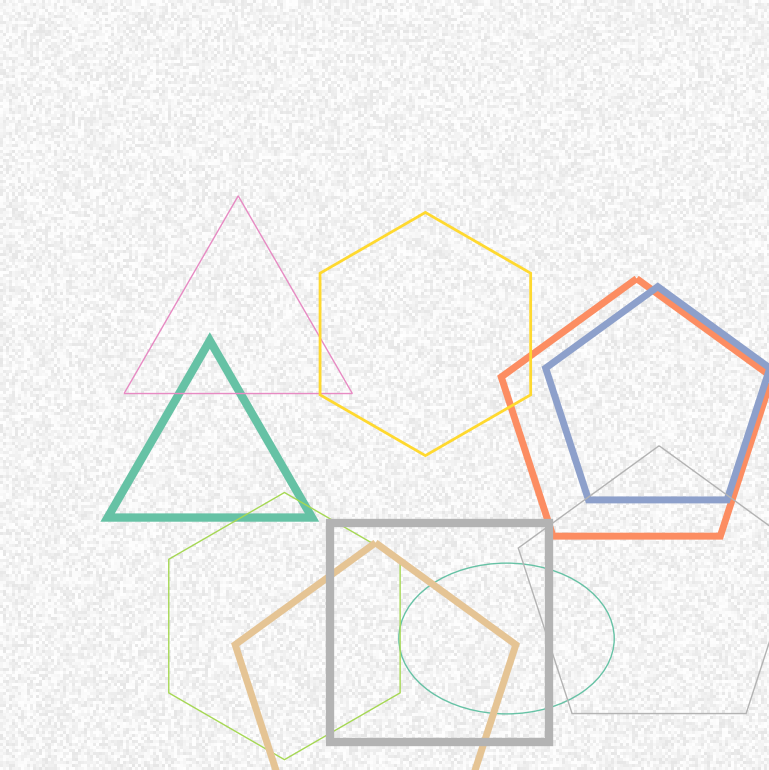[{"shape": "triangle", "thickness": 3, "radius": 0.77, "center": [0.272, 0.404]}, {"shape": "oval", "thickness": 0.5, "radius": 0.7, "center": [0.658, 0.171]}, {"shape": "pentagon", "thickness": 2.5, "radius": 0.92, "center": [0.827, 0.453]}, {"shape": "pentagon", "thickness": 2.5, "radius": 0.77, "center": [0.854, 0.475]}, {"shape": "triangle", "thickness": 0.5, "radius": 0.86, "center": [0.309, 0.575]}, {"shape": "hexagon", "thickness": 0.5, "radius": 0.87, "center": [0.369, 0.187]}, {"shape": "hexagon", "thickness": 1, "radius": 0.79, "center": [0.552, 0.566]}, {"shape": "pentagon", "thickness": 2.5, "radius": 0.96, "center": [0.488, 0.104]}, {"shape": "square", "thickness": 3, "radius": 0.71, "center": [0.571, 0.178]}, {"shape": "pentagon", "thickness": 0.5, "radius": 0.96, "center": [0.856, 0.229]}]